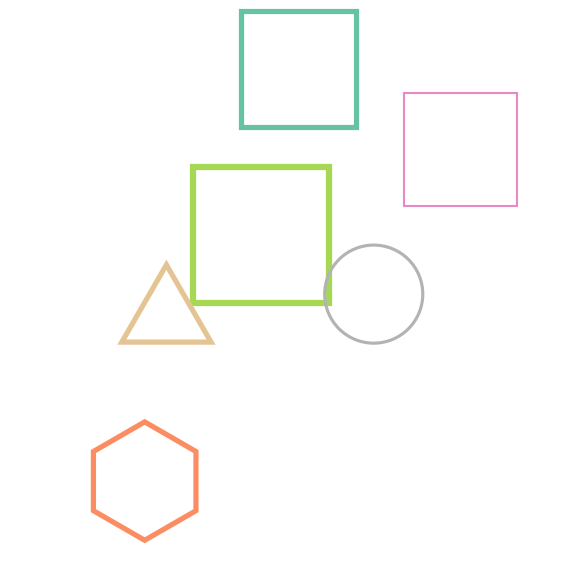[{"shape": "square", "thickness": 2.5, "radius": 0.5, "center": [0.517, 0.879]}, {"shape": "hexagon", "thickness": 2.5, "radius": 0.51, "center": [0.251, 0.166]}, {"shape": "square", "thickness": 1, "radius": 0.49, "center": [0.797, 0.74]}, {"shape": "square", "thickness": 3, "radius": 0.59, "center": [0.452, 0.592]}, {"shape": "triangle", "thickness": 2.5, "radius": 0.45, "center": [0.288, 0.451]}, {"shape": "circle", "thickness": 1.5, "radius": 0.42, "center": [0.647, 0.49]}]